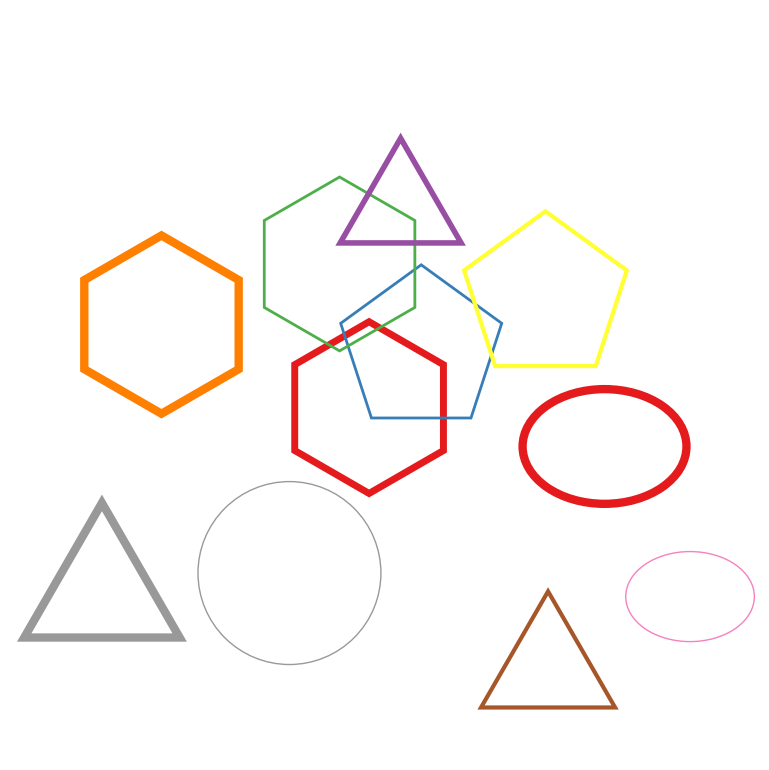[{"shape": "oval", "thickness": 3, "radius": 0.53, "center": [0.785, 0.42]}, {"shape": "hexagon", "thickness": 2.5, "radius": 0.56, "center": [0.479, 0.471]}, {"shape": "pentagon", "thickness": 1, "radius": 0.55, "center": [0.547, 0.546]}, {"shape": "hexagon", "thickness": 1, "radius": 0.56, "center": [0.441, 0.657]}, {"shape": "triangle", "thickness": 2, "radius": 0.45, "center": [0.52, 0.73]}, {"shape": "hexagon", "thickness": 3, "radius": 0.58, "center": [0.21, 0.578]}, {"shape": "pentagon", "thickness": 1.5, "radius": 0.56, "center": [0.708, 0.614]}, {"shape": "triangle", "thickness": 1.5, "radius": 0.5, "center": [0.712, 0.131]}, {"shape": "oval", "thickness": 0.5, "radius": 0.42, "center": [0.896, 0.225]}, {"shape": "circle", "thickness": 0.5, "radius": 0.59, "center": [0.376, 0.256]}, {"shape": "triangle", "thickness": 3, "radius": 0.58, "center": [0.132, 0.23]}]